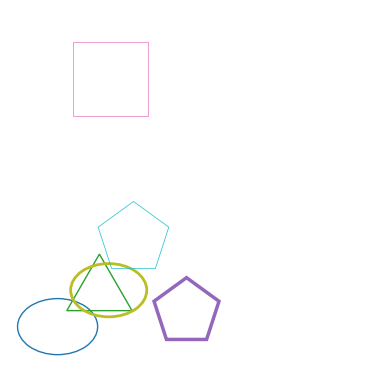[{"shape": "oval", "thickness": 1, "radius": 0.52, "center": [0.15, 0.152]}, {"shape": "triangle", "thickness": 1, "radius": 0.49, "center": [0.258, 0.242]}, {"shape": "pentagon", "thickness": 2.5, "radius": 0.44, "center": [0.484, 0.19]}, {"shape": "square", "thickness": 0.5, "radius": 0.48, "center": [0.287, 0.795]}, {"shape": "oval", "thickness": 2, "radius": 0.49, "center": [0.282, 0.246]}, {"shape": "pentagon", "thickness": 0.5, "radius": 0.48, "center": [0.347, 0.38]}]